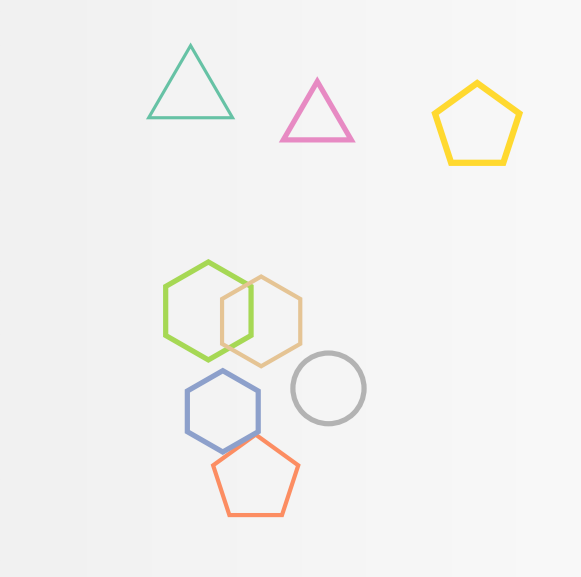[{"shape": "triangle", "thickness": 1.5, "radius": 0.42, "center": [0.328, 0.837]}, {"shape": "pentagon", "thickness": 2, "radius": 0.39, "center": [0.44, 0.17]}, {"shape": "hexagon", "thickness": 2.5, "radius": 0.35, "center": [0.383, 0.287]}, {"shape": "triangle", "thickness": 2.5, "radius": 0.34, "center": [0.546, 0.791]}, {"shape": "hexagon", "thickness": 2.5, "radius": 0.42, "center": [0.358, 0.461]}, {"shape": "pentagon", "thickness": 3, "radius": 0.38, "center": [0.821, 0.779]}, {"shape": "hexagon", "thickness": 2, "radius": 0.39, "center": [0.449, 0.443]}, {"shape": "circle", "thickness": 2.5, "radius": 0.31, "center": [0.565, 0.327]}]